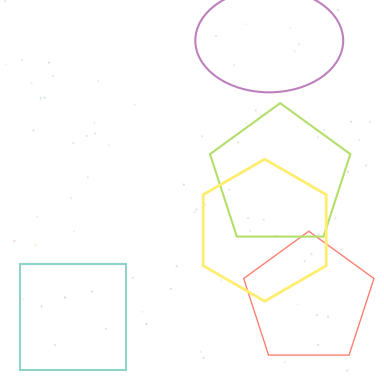[{"shape": "square", "thickness": 1.5, "radius": 0.69, "center": [0.189, 0.176]}, {"shape": "pentagon", "thickness": 1, "radius": 0.89, "center": [0.802, 0.222]}, {"shape": "pentagon", "thickness": 1.5, "radius": 0.96, "center": [0.728, 0.54]}, {"shape": "oval", "thickness": 1.5, "radius": 0.96, "center": [0.699, 0.895]}, {"shape": "hexagon", "thickness": 2, "radius": 0.92, "center": [0.688, 0.402]}]